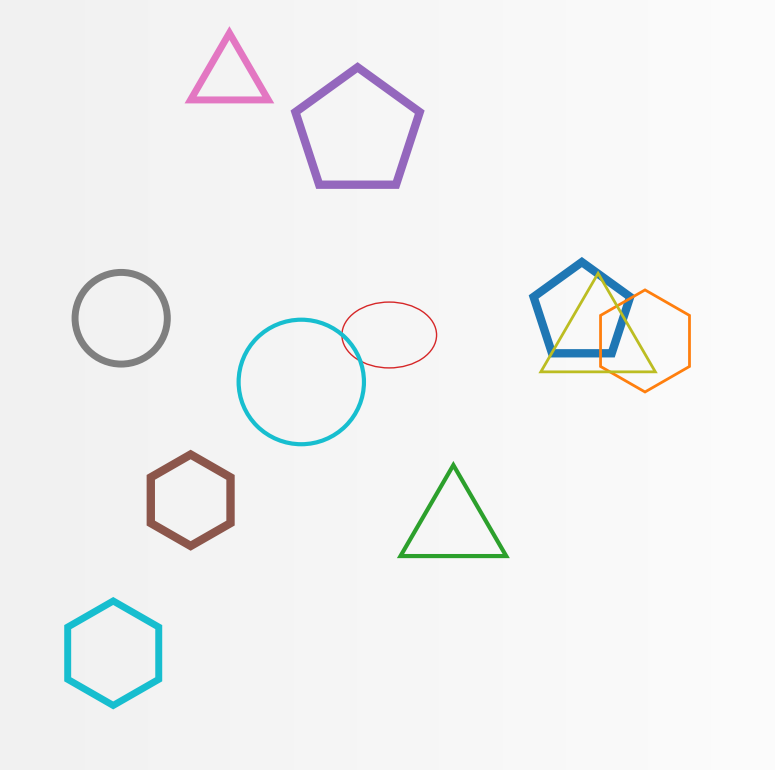[{"shape": "pentagon", "thickness": 3, "radius": 0.33, "center": [0.751, 0.594]}, {"shape": "hexagon", "thickness": 1, "radius": 0.33, "center": [0.832, 0.557]}, {"shape": "triangle", "thickness": 1.5, "radius": 0.39, "center": [0.585, 0.317]}, {"shape": "oval", "thickness": 0.5, "radius": 0.31, "center": [0.502, 0.565]}, {"shape": "pentagon", "thickness": 3, "radius": 0.42, "center": [0.461, 0.828]}, {"shape": "hexagon", "thickness": 3, "radius": 0.3, "center": [0.246, 0.35]}, {"shape": "triangle", "thickness": 2.5, "radius": 0.29, "center": [0.296, 0.899]}, {"shape": "circle", "thickness": 2.5, "radius": 0.3, "center": [0.156, 0.587]}, {"shape": "triangle", "thickness": 1, "radius": 0.43, "center": [0.772, 0.56]}, {"shape": "hexagon", "thickness": 2.5, "radius": 0.34, "center": [0.146, 0.152]}, {"shape": "circle", "thickness": 1.5, "radius": 0.4, "center": [0.389, 0.504]}]